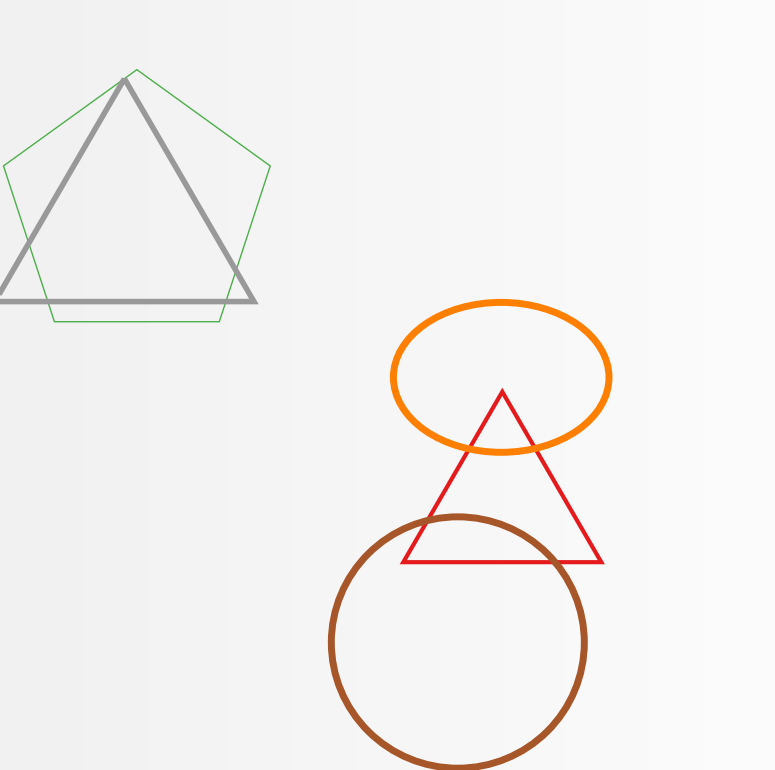[{"shape": "triangle", "thickness": 1.5, "radius": 0.74, "center": [0.648, 0.344]}, {"shape": "pentagon", "thickness": 0.5, "radius": 0.9, "center": [0.177, 0.729]}, {"shape": "oval", "thickness": 2.5, "radius": 0.7, "center": [0.647, 0.51]}, {"shape": "circle", "thickness": 2.5, "radius": 0.82, "center": [0.591, 0.166]}, {"shape": "triangle", "thickness": 2, "radius": 0.96, "center": [0.161, 0.705]}]